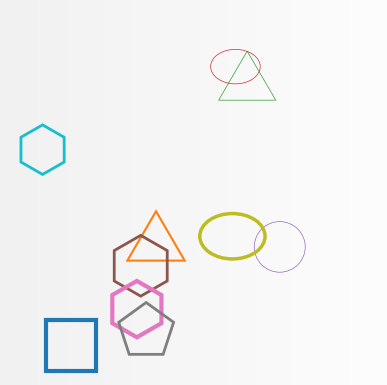[{"shape": "square", "thickness": 3, "radius": 0.33, "center": [0.183, 0.103]}, {"shape": "triangle", "thickness": 1.5, "radius": 0.43, "center": [0.403, 0.366]}, {"shape": "triangle", "thickness": 0.5, "radius": 0.43, "center": [0.638, 0.782]}, {"shape": "oval", "thickness": 0.5, "radius": 0.32, "center": [0.608, 0.827]}, {"shape": "circle", "thickness": 0.5, "radius": 0.33, "center": [0.722, 0.359]}, {"shape": "hexagon", "thickness": 2, "radius": 0.39, "center": [0.363, 0.31]}, {"shape": "hexagon", "thickness": 3, "radius": 0.37, "center": [0.353, 0.197]}, {"shape": "pentagon", "thickness": 2, "radius": 0.37, "center": [0.377, 0.14]}, {"shape": "oval", "thickness": 2.5, "radius": 0.42, "center": [0.6, 0.386]}, {"shape": "hexagon", "thickness": 2, "radius": 0.32, "center": [0.11, 0.611]}]